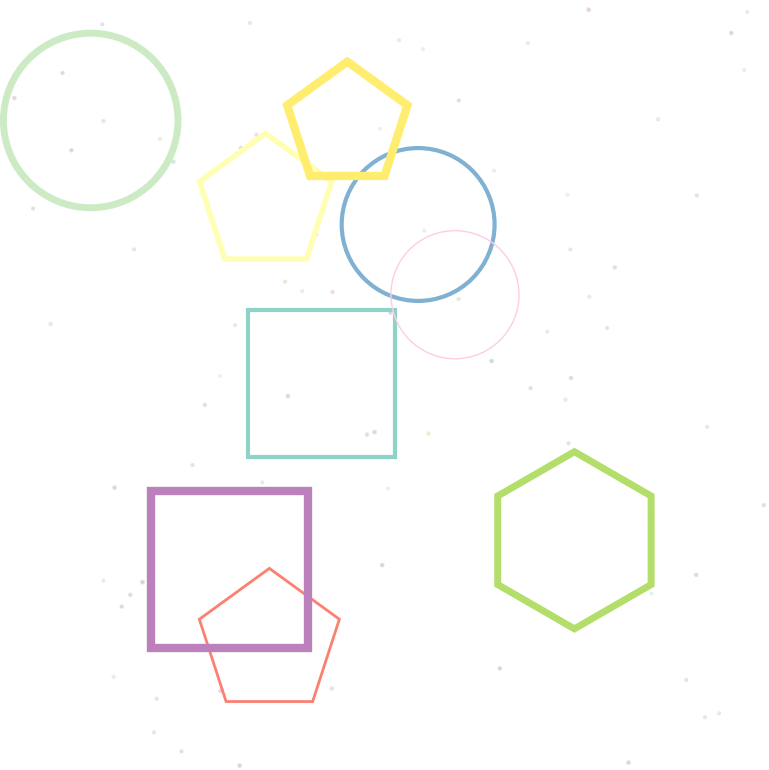[{"shape": "square", "thickness": 1.5, "radius": 0.48, "center": [0.417, 0.502]}, {"shape": "pentagon", "thickness": 2, "radius": 0.45, "center": [0.345, 0.736]}, {"shape": "pentagon", "thickness": 1, "radius": 0.48, "center": [0.35, 0.166]}, {"shape": "circle", "thickness": 1.5, "radius": 0.5, "center": [0.543, 0.708]}, {"shape": "hexagon", "thickness": 2.5, "radius": 0.58, "center": [0.746, 0.298]}, {"shape": "circle", "thickness": 0.5, "radius": 0.42, "center": [0.591, 0.617]}, {"shape": "square", "thickness": 3, "radius": 0.51, "center": [0.298, 0.26]}, {"shape": "circle", "thickness": 2.5, "radius": 0.57, "center": [0.118, 0.844]}, {"shape": "pentagon", "thickness": 3, "radius": 0.41, "center": [0.451, 0.838]}]